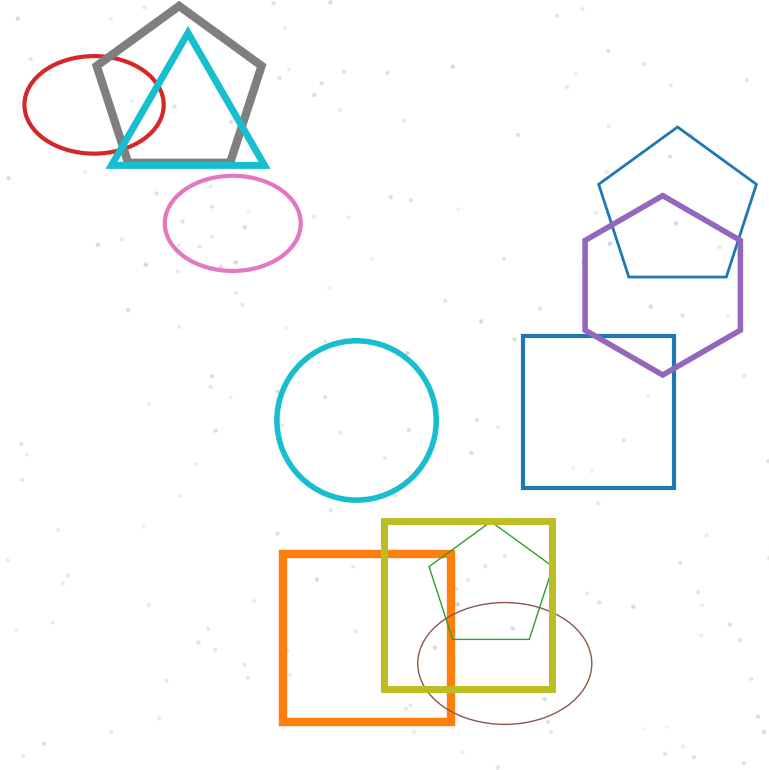[{"shape": "pentagon", "thickness": 1, "radius": 0.54, "center": [0.88, 0.727]}, {"shape": "square", "thickness": 1.5, "radius": 0.49, "center": [0.778, 0.465]}, {"shape": "square", "thickness": 3, "radius": 0.55, "center": [0.476, 0.171]}, {"shape": "pentagon", "thickness": 0.5, "radius": 0.42, "center": [0.638, 0.238]}, {"shape": "oval", "thickness": 1.5, "radius": 0.45, "center": [0.122, 0.864]}, {"shape": "hexagon", "thickness": 2, "radius": 0.58, "center": [0.861, 0.629]}, {"shape": "oval", "thickness": 0.5, "radius": 0.57, "center": [0.656, 0.138]}, {"shape": "oval", "thickness": 1.5, "radius": 0.44, "center": [0.302, 0.71]}, {"shape": "pentagon", "thickness": 3, "radius": 0.56, "center": [0.233, 0.88]}, {"shape": "square", "thickness": 2.5, "radius": 0.55, "center": [0.607, 0.214]}, {"shape": "triangle", "thickness": 2.5, "radius": 0.57, "center": [0.244, 0.843]}, {"shape": "circle", "thickness": 2, "radius": 0.52, "center": [0.463, 0.454]}]